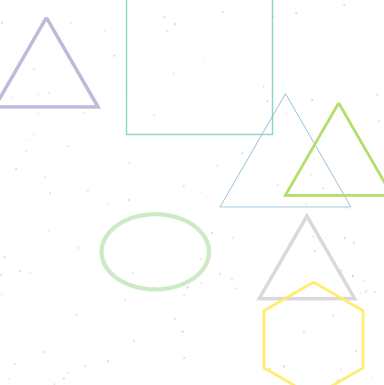[{"shape": "square", "thickness": 1, "radius": 0.95, "center": [0.516, 0.84]}, {"shape": "triangle", "thickness": 2.5, "radius": 0.77, "center": [0.121, 0.8]}, {"shape": "triangle", "thickness": 0.5, "radius": 0.98, "center": [0.742, 0.561]}, {"shape": "triangle", "thickness": 2, "radius": 0.8, "center": [0.88, 0.572]}, {"shape": "triangle", "thickness": 2.5, "radius": 0.72, "center": [0.797, 0.296]}, {"shape": "oval", "thickness": 3, "radius": 0.7, "center": [0.403, 0.346]}, {"shape": "hexagon", "thickness": 2, "radius": 0.74, "center": [0.814, 0.119]}]